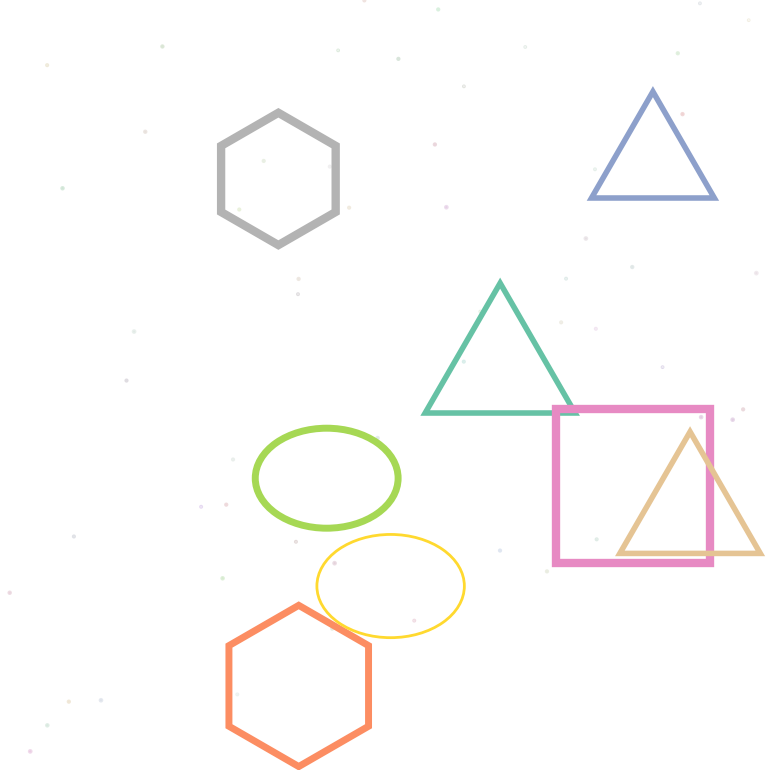[{"shape": "triangle", "thickness": 2, "radius": 0.56, "center": [0.65, 0.52]}, {"shape": "hexagon", "thickness": 2.5, "radius": 0.52, "center": [0.388, 0.109]}, {"shape": "triangle", "thickness": 2, "radius": 0.46, "center": [0.848, 0.789]}, {"shape": "square", "thickness": 3, "radius": 0.5, "center": [0.823, 0.369]}, {"shape": "oval", "thickness": 2.5, "radius": 0.46, "center": [0.424, 0.379]}, {"shape": "oval", "thickness": 1, "radius": 0.48, "center": [0.507, 0.239]}, {"shape": "triangle", "thickness": 2, "radius": 0.53, "center": [0.896, 0.334]}, {"shape": "hexagon", "thickness": 3, "radius": 0.43, "center": [0.362, 0.768]}]